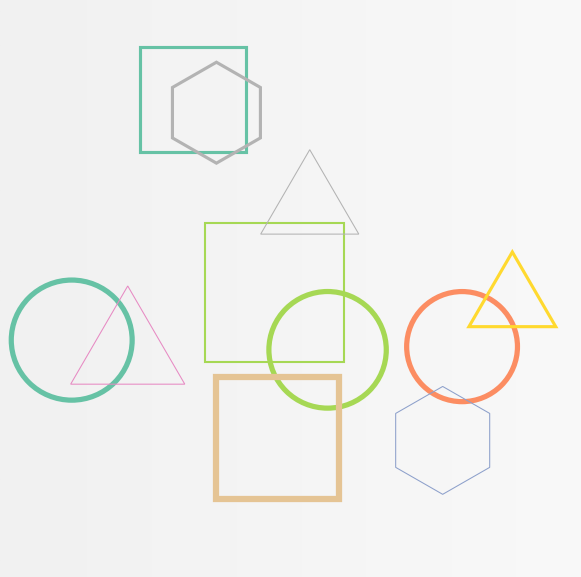[{"shape": "circle", "thickness": 2.5, "radius": 0.52, "center": [0.123, 0.41]}, {"shape": "square", "thickness": 1.5, "radius": 0.45, "center": [0.332, 0.826]}, {"shape": "circle", "thickness": 2.5, "radius": 0.48, "center": [0.795, 0.399]}, {"shape": "hexagon", "thickness": 0.5, "radius": 0.47, "center": [0.762, 0.237]}, {"shape": "triangle", "thickness": 0.5, "radius": 0.57, "center": [0.22, 0.391]}, {"shape": "square", "thickness": 1, "radius": 0.6, "center": [0.472, 0.493]}, {"shape": "circle", "thickness": 2.5, "radius": 0.5, "center": [0.564, 0.393]}, {"shape": "triangle", "thickness": 1.5, "radius": 0.43, "center": [0.881, 0.477]}, {"shape": "square", "thickness": 3, "radius": 0.53, "center": [0.478, 0.24]}, {"shape": "triangle", "thickness": 0.5, "radius": 0.49, "center": [0.533, 0.642]}, {"shape": "hexagon", "thickness": 1.5, "radius": 0.44, "center": [0.372, 0.804]}]